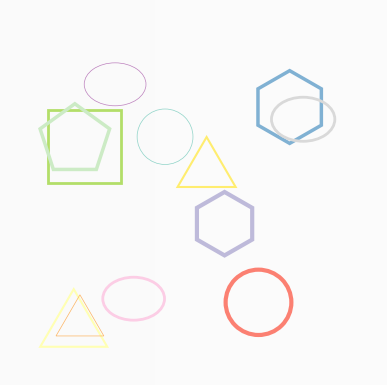[{"shape": "circle", "thickness": 0.5, "radius": 0.36, "center": [0.426, 0.645]}, {"shape": "triangle", "thickness": 1.5, "radius": 0.5, "center": [0.19, 0.149]}, {"shape": "hexagon", "thickness": 3, "radius": 0.41, "center": [0.58, 0.419]}, {"shape": "circle", "thickness": 3, "radius": 0.42, "center": [0.667, 0.215]}, {"shape": "hexagon", "thickness": 2.5, "radius": 0.47, "center": [0.748, 0.722]}, {"shape": "triangle", "thickness": 0.5, "radius": 0.36, "center": [0.206, 0.163]}, {"shape": "square", "thickness": 2, "radius": 0.47, "center": [0.217, 0.619]}, {"shape": "oval", "thickness": 2, "radius": 0.4, "center": [0.345, 0.224]}, {"shape": "oval", "thickness": 2, "radius": 0.41, "center": [0.782, 0.69]}, {"shape": "oval", "thickness": 0.5, "radius": 0.4, "center": [0.297, 0.781]}, {"shape": "pentagon", "thickness": 2.5, "radius": 0.47, "center": [0.193, 0.636]}, {"shape": "triangle", "thickness": 1.5, "radius": 0.43, "center": [0.533, 0.558]}]